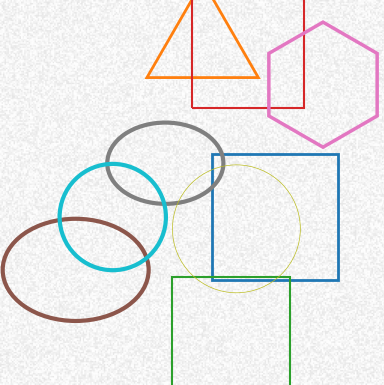[{"shape": "square", "thickness": 2, "radius": 0.81, "center": [0.714, 0.437]}, {"shape": "triangle", "thickness": 2, "radius": 0.84, "center": [0.526, 0.882]}, {"shape": "square", "thickness": 1.5, "radius": 0.77, "center": [0.599, 0.127]}, {"shape": "square", "thickness": 1.5, "radius": 0.73, "center": [0.644, 0.865]}, {"shape": "oval", "thickness": 3, "radius": 0.95, "center": [0.197, 0.299]}, {"shape": "hexagon", "thickness": 2.5, "radius": 0.81, "center": [0.839, 0.78]}, {"shape": "oval", "thickness": 3, "radius": 0.75, "center": [0.429, 0.576]}, {"shape": "circle", "thickness": 0.5, "radius": 0.83, "center": [0.614, 0.406]}, {"shape": "circle", "thickness": 3, "radius": 0.69, "center": [0.293, 0.436]}]